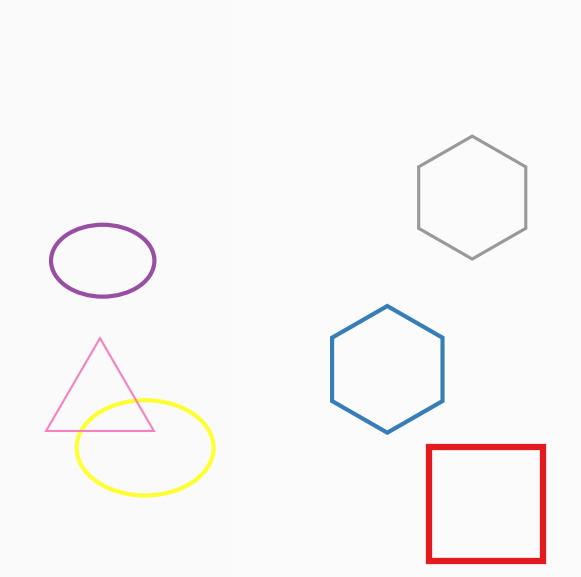[{"shape": "square", "thickness": 3, "radius": 0.49, "center": [0.836, 0.126]}, {"shape": "hexagon", "thickness": 2, "radius": 0.55, "center": [0.666, 0.36]}, {"shape": "oval", "thickness": 2, "radius": 0.44, "center": [0.177, 0.548]}, {"shape": "oval", "thickness": 2, "radius": 0.59, "center": [0.25, 0.224]}, {"shape": "triangle", "thickness": 1, "radius": 0.54, "center": [0.172, 0.306]}, {"shape": "hexagon", "thickness": 1.5, "radius": 0.53, "center": [0.812, 0.657]}]